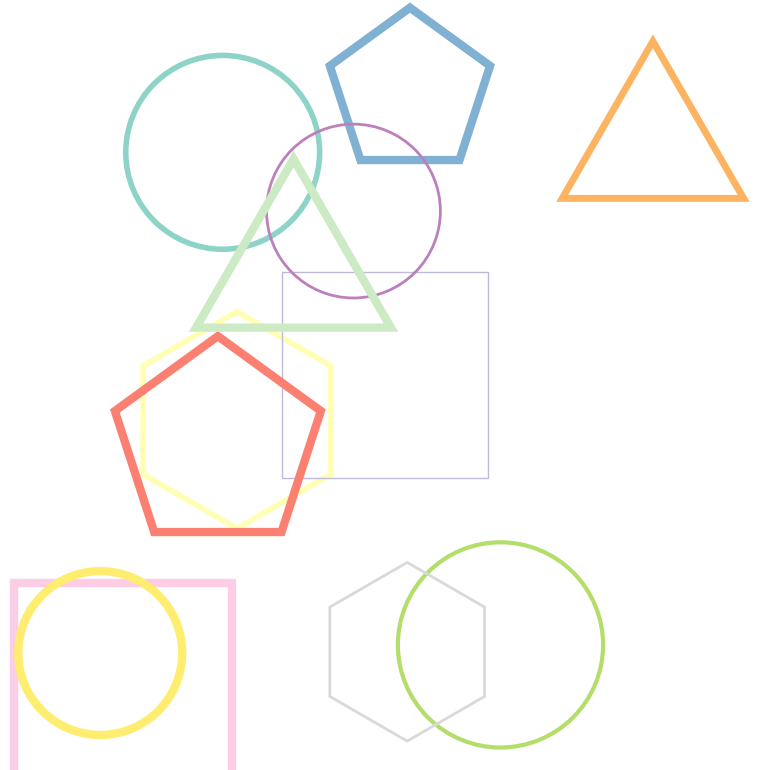[{"shape": "circle", "thickness": 2, "radius": 0.63, "center": [0.289, 0.802]}, {"shape": "hexagon", "thickness": 2, "radius": 0.7, "center": [0.308, 0.455]}, {"shape": "square", "thickness": 0.5, "radius": 0.67, "center": [0.5, 0.513]}, {"shape": "pentagon", "thickness": 3, "radius": 0.7, "center": [0.283, 0.423]}, {"shape": "pentagon", "thickness": 3, "radius": 0.55, "center": [0.532, 0.881]}, {"shape": "triangle", "thickness": 2.5, "radius": 0.68, "center": [0.848, 0.81]}, {"shape": "circle", "thickness": 1.5, "radius": 0.67, "center": [0.65, 0.162]}, {"shape": "square", "thickness": 3, "radius": 0.71, "center": [0.16, 0.101]}, {"shape": "hexagon", "thickness": 1, "radius": 0.58, "center": [0.529, 0.154]}, {"shape": "circle", "thickness": 1, "radius": 0.56, "center": [0.459, 0.726]}, {"shape": "triangle", "thickness": 3, "radius": 0.73, "center": [0.381, 0.648]}, {"shape": "circle", "thickness": 3, "radius": 0.53, "center": [0.13, 0.152]}]